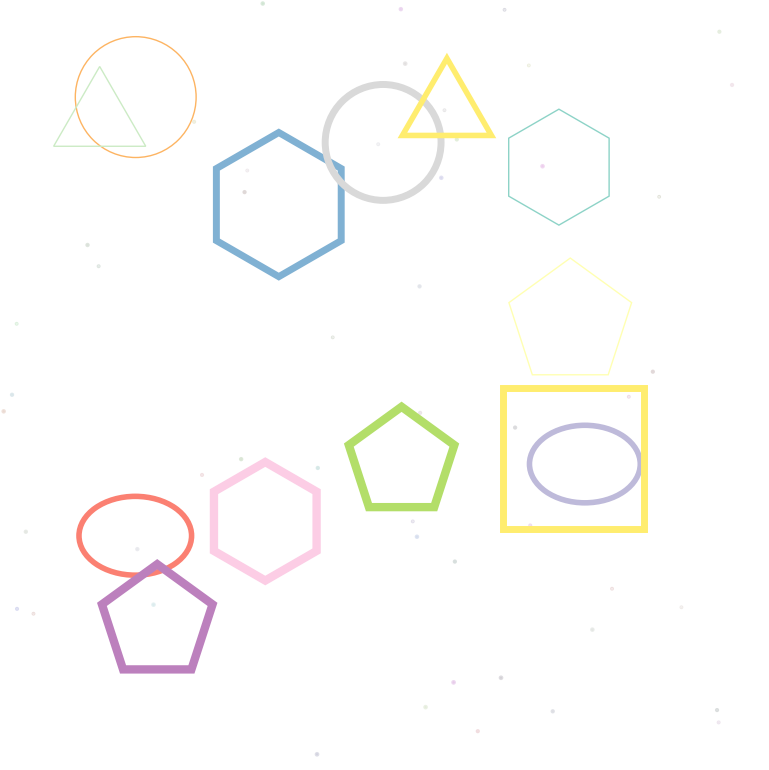[{"shape": "hexagon", "thickness": 0.5, "radius": 0.38, "center": [0.726, 0.783]}, {"shape": "pentagon", "thickness": 0.5, "radius": 0.42, "center": [0.741, 0.581]}, {"shape": "oval", "thickness": 2, "radius": 0.36, "center": [0.76, 0.397]}, {"shape": "oval", "thickness": 2, "radius": 0.37, "center": [0.176, 0.304]}, {"shape": "hexagon", "thickness": 2.5, "radius": 0.47, "center": [0.362, 0.734]}, {"shape": "circle", "thickness": 0.5, "radius": 0.39, "center": [0.176, 0.874]}, {"shape": "pentagon", "thickness": 3, "radius": 0.36, "center": [0.522, 0.4]}, {"shape": "hexagon", "thickness": 3, "radius": 0.38, "center": [0.345, 0.323]}, {"shape": "circle", "thickness": 2.5, "radius": 0.38, "center": [0.498, 0.815]}, {"shape": "pentagon", "thickness": 3, "radius": 0.38, "center": [0.204, 0.192]}, {"shape": "triangle", "thickness": 0.5, "radius": 0.35, "center": [0.129, 0.845]}, {"shape": "square", "thickness": 2.5, "radius": 0.46, "center": [0.745, 0.404]}, {"shape": "triangle", "thickness": 2, "radius": 0.33, "center": [0.58, 0.857]}]